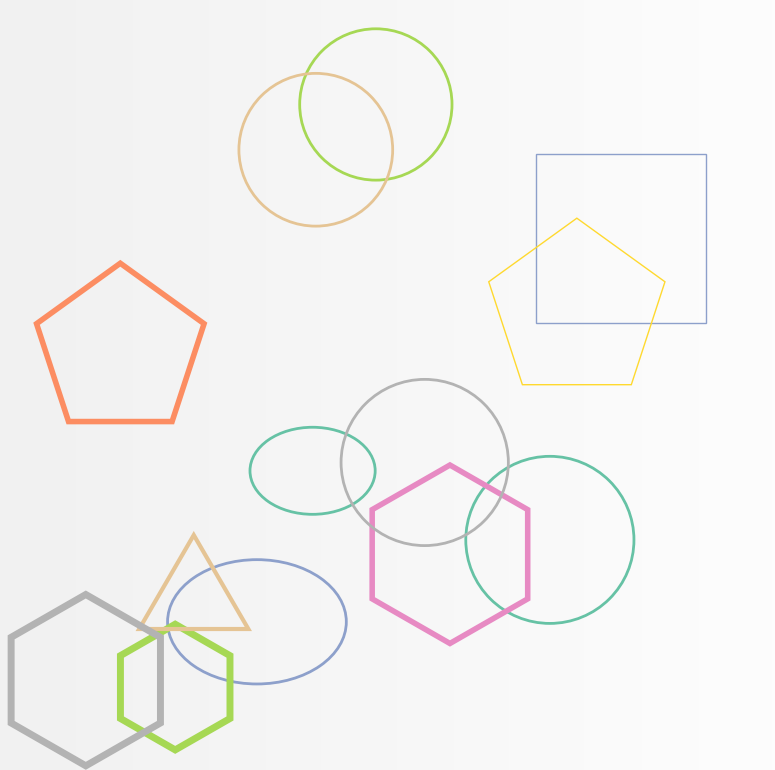[{"shape": "circle", "thickness": 1, "radius": 0.54, "center": [0.71, 0.299]}, {"shape": "oval", "thickness": 1, "radius": 0.4, "center": [0.403, 0.389]}, {"shape": "pentagon", "thickness": 2, "radius": 0.57, "center": [0.155, 0.544]}, {"shape": "oval", "thickness": 1, "radius": 0.58, "center": [0.332, 0.192]}, {"shape": "square", "thickness": 0.5, "radius": 0.55, "center": [0.801, 0.69]}, {"shape": "hexagon", "thickness": 2, "radius": 0.58, "center": [0.581, 0.28]}, {"shape": "hexagon", "thickness": 2.5, "radius": 0.41, "center": [0.226, 0.108]}, {"shape": "circle", "thickness": 1, "radius": 0.49, "center": [0.485, 0.864]}, {"shape": "pentagon", "thickness": 0.5, "radius": 0.6, "center": [0.744, 0.597]}, {"shape": "triangle", "thickness": 1.5, "radius": 0.41, "center": [0.25, 0.224]}, {"shape": "circle", "thickness": 1, "radius": 0.5, "center": [0.407, 0.806]}, {"shape": "circle", "thickness": 1, "radius": 0.54, "center": [0.548, 0.399]}, {"shape": "hexagon", "thickness": 2.5, "radius": 0.56, "center": [0.111, 0.117]}]